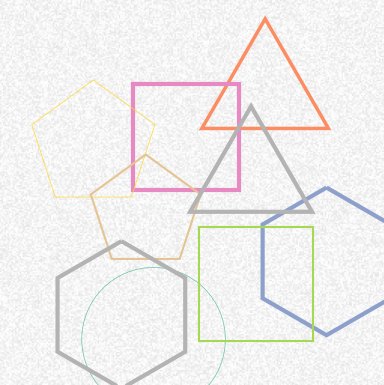[{"shape": "circle", "thickness": 0.5, "radius": 0.93, "center": [0.399, 0.119]}, {"shape": "triangle", "thickness": 2.5, "radius": 0.95, "center": [0.689, 0.761]}, {"shape": "hexagon", "thickness": 3, "radius": 0.96, "center": [0.848, 0.321]}, {"shape": "square", "thickness": 3, "radius": 0.69, "center": [0.483, 0.644]}, {"shape": "square", "thickness": 1.5, "radius": 0.74, "center": [0.665, 0.262]}, {"shape": "pentagon", "thickness": 0.5, "radius": 0.84, "center": [0.242, 0.624]}, {"shape": "pentagon", "thickness": 1.5, "radius": 0.75, "center": [0.379, 0.449]}, {"shape": "triangle", "thickness": 3, "radius": 0.91, "center": [0.652, 0.541]}, {"shape": "hexagon", "thickness": 3, "radius": 0.96, "center": [0.315, 0.182]}]